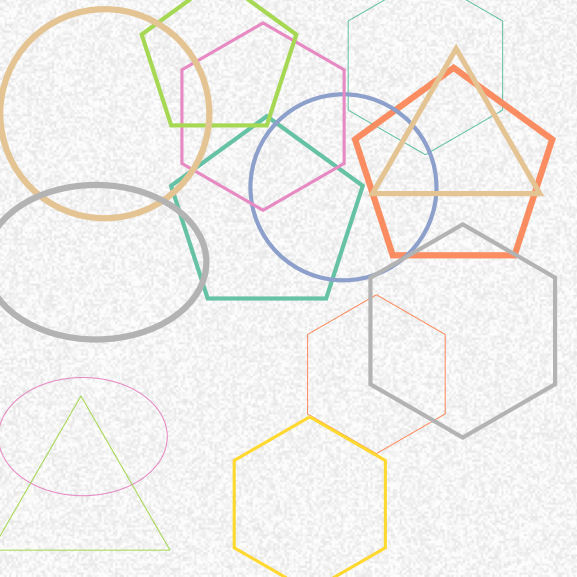[{"shape": "pentagon", "thickness": 2, "radius": 0.87, "center": [0.462, 0.623]}, {"shape": "hexagon", "thickness": 0.5, "radius": 0.77, "center": [0.737, 0.886]}, {"shape": "hexagon", "thickness": 0.5, "radius": 0.69, "center": [0.652, 0.351]}, {"shape": "pentagon", "thickness": 3, "radius": 0.9, "center": [0.786, 0.702]}, {"shape": "circle", "thickness": 2, "radius": 0.81, "center": [0.595, 0.675]}, {"shape": "hexagon", "thickness": 1.5, "radius": 0.81, "center": [0.455, 0.797]}, {"shape": "oval", "thickness": 0.5, "radius": 0.73, "center": [0.143, 0.243]}, {"shape": "triangle", "thickness": 0.5, "radius": 0.89, "center": [0.14, 0.135]}, {"shape": "pentagon", "thickness": 2, "radius": 0.7, "center": [0.379, 0.896]}, {"shape": "hexagon", "thickness": 1.5, "radius": 0.76, "center": [0.536, 0.126]}, {"shape": "circle", "thickness": 3, "radius": 0.91, "center": [0.181, 0.802]}, {"shape": "triangle", "thickness": 2.5, "radius": 0.84, "center": [0.79, 0.748]}, {"shape": "oval", "thickness": 3, "radius": 0.96, "center": [0.166, 0.545]}, {"shape": "hexagon", "thickness": 2, "radius": 0.92, "center": [0.801, 0.426]}]